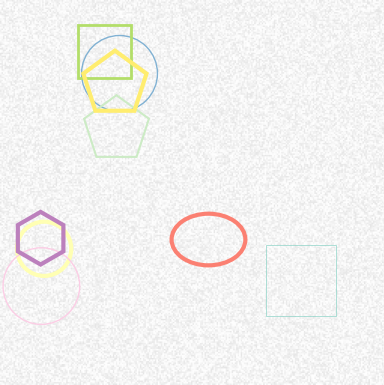[{"shape": "square", "thickness": 0.5, "radius": 0.46, "center": [0.781, 0.271]}, {"shape": "circle", "thickness": 3, "radius": 0.35, "center": [0.115, 0.354]}, {"shape": "oval", "thickness": 3, "radius": 0.48, "center": [0.541, 0.378]}, {"shape": "circle", "thickness": 1, "radius": 0.49, "center": [0.31, 0.809]}, {"shape": "square", "thickness": 2, "radius": 0.34, "center": [0.271, 0.867]}, {"shape": "circle", "thickness": 1, "radius": 0.5, "center": [0.107, 0.257]}, {"shape": "hexagon", "thickness": 3, "radius": 0.34, "center": [0.106, 0.381]}, {"shape": "pentagon", "thickness": 1.5, "radius": 0.44, "center": [0.303, 0.664]}, {"shape": "pentagon", "thickness": 3, "radius": 0.43, "center": [0.298, 0.782]}]